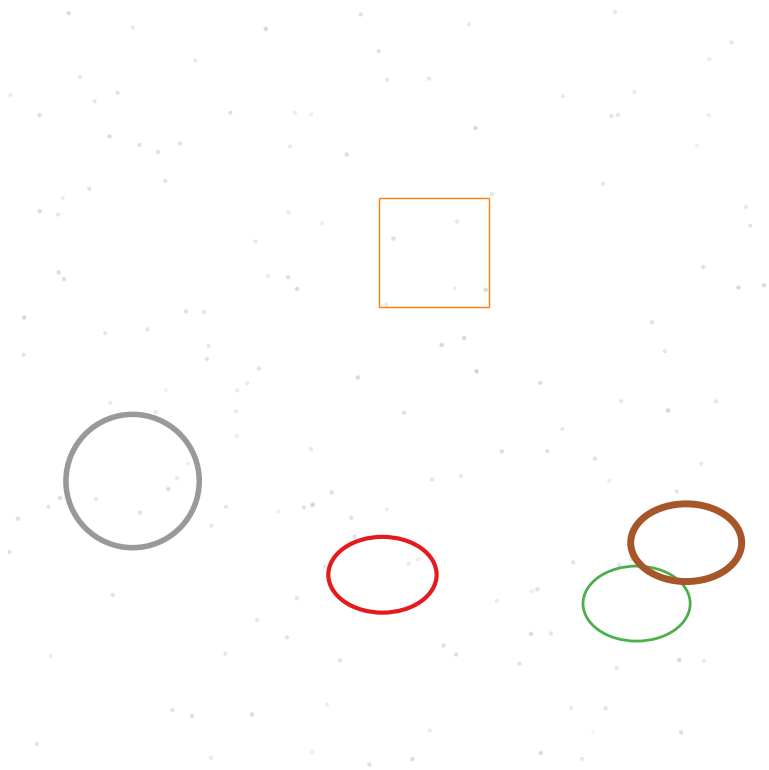[{"shape": "oval", "thickness": 1.5, "radius": 0.35, "center": [0.497, 0.254]}, {"shape": "oval", "thickness": 1, "radius": 0.35, "center": [0.827, 0.216]}, {"shape": "square", "thickness": 0.5, "radius": 0.36, "center": [0.564, 0.672]}, {"shape": "oval", "thickness": 2.5, "radius": 0.36, "center": [0.891, 0.295]}, {"shape": "circle", "thickness": 2, "radius": 0.43, "center": [0.172, 0.375]}]